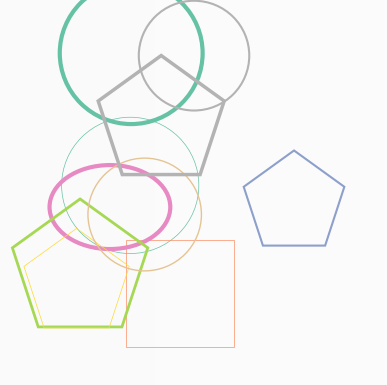[{"shape": "circle", "thickness": 3, "radius": 0.92, "center": [0.339, 0.862]}, {"shape": "circle", "thickness": 0.5, "radius": 0.89, "center": [0.336, 0.518]}, {"shape": "square", "thickness": 0.5, "radius": 0.69, "center": [0.464, 0.238]}, {"shape": "pentagon", "thickness": 1.5, "radius": 0.68, "center": [0.759, 0.473]}, {"shape": "oval", "thickness": 3, "radius": 0.78, "center": [0.284, 0.462]}, {"shape": "pentagon", "thickness": 2, "radius": 0.92, "center": [0.207, 0.3]}, {"shape": "pentagon", "thickness": 0.5, "radius": 0.71, "center": [0.198, 0.264]}, {"shape": "circle", "thickness": 1, "radius": 0.73, "center": [0.373, 0.443]}, {"shape": "pentagon", "thickness": 2.5, "radius": 0.85, "center": [0.416, 0.685]}, {"shape": "circle", "thickness": 1.5, "radius": 0.71, "center": [0.501, 0.856]}]